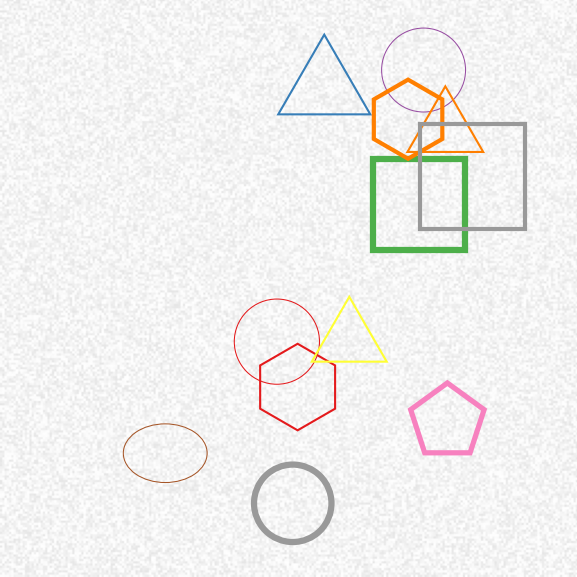[{"shape": "hexagon", "thickness": 1, "radius": 0.37, "center": [0.515, 0.329]}, {"shape": "circle", "thickness": 0.5, "radius": 0.37, "center": [0.479, 0.408]}, {"shape": "triangle", "thickness": 1, "radius": 0.46, "center": [0.561, 0.847]}, {"shape": "square", "thickness": 3, "radius": 0.4, "center": [0.725, 0.645]}, {"shape": "circle", "thickness": 0.5, "radius": 0.36, "center": [0.733, 0.878]}, {"shape": "hexagon", "thickness": 2, "radius": 0.34, "center": [0.707, 0.793]}, {"shape": "triangle", "thickness": 1, "radius": 0.38, "center": [0.771, 0.774]}, {"shape": "triangle", "thickness": 1, "radius": 0.37, "center": [0.605, 0.41]}, {"shape": "oval", "thickness": 0.5, "radius": 0.36, "center": [0.286, 0.214]}, {"shape": "pentagon", "thickness": 2.5, "radius": 0.33, "center": [0.775, 0.269]}, {"shape": "square", "thickness": 2, "radius": 0.45, "center": [0.817, 0.694]}, {"shape": "circle", "thickness": 3, "radius": 0.34, "center": [0.507, 0.128]}]